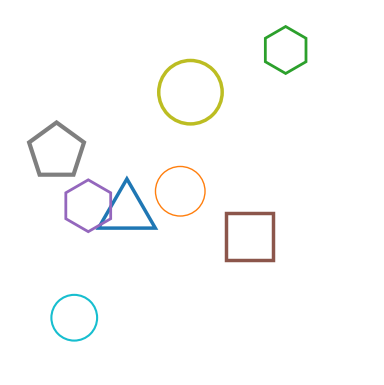[{"shape": "triangle", "thickness": 2.5, "radius": 0.43, "center": [0.33, 0.45]}, {"shape": "circle", "thickness": 1, "radius": 0.32, "center": [0.468, 0.503]}, {"shape": "hexagon", "thickness": 2, "radius": 0.3, "center": [0.742, 0.87]}, {"shape": "hexagon", "thickness": 2, "radius": 0.34, "center": [0.229, 0.466]}, {"shape": "square", "thickness": 2.5, "radius": 0.3, "center": [0.647, 0.386]}, {"shape": "pentagon", "thickness": 3, "radius": 0.37, "center": [0.147, 0.607]}, {"shape": "circle", "thickness": 2.5, "radius": 0.41, "center": [0.495, 0.761]}, {"shape": "circle", "thickness": 1.5, "radius": 0.3, "center": [0.193, 0.175]}]